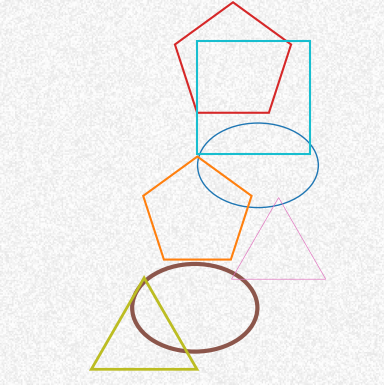[{"shape": "oval", "thickness": 1, "radius": 0.78, "center": [0.67, 0.571]}, {"shape": "pentagon", "thickness": 1.5, "radius": 0.74, "center": [0.513, 0.445]}, {"shape": "pentagon", "thickness": 1.5, "radius": 0.79, "center": [0.605, 0.835]}, {"shape": "oval", "thickness": 3, "radius": 0.81, "center": [0.506, 0.201]}, {"shape": "triangle", "thickness": 0.5, "radius": 0.71, "center": [0.724, 0.345]}, {"shape": "triangle", "thickness": 2, "radius": 0.79, "center": [0.374, 0.12]}, {"shape": "square", "thickness": 1.5, "radius": 0.73, "center": [0.659, 0.747]}]